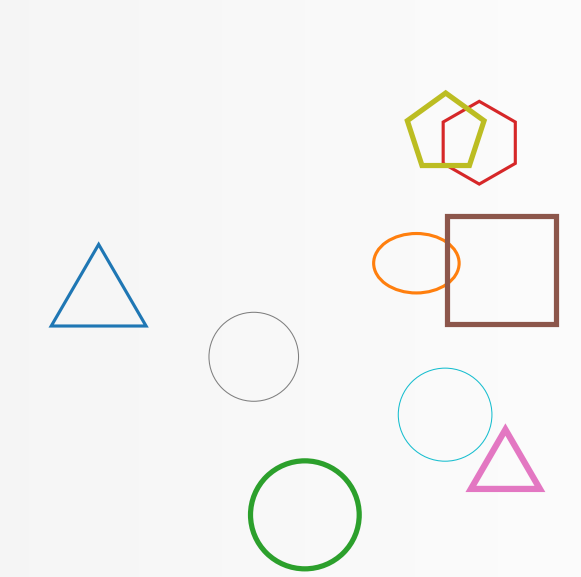[{"shape": "triangle", "thickness": 1.5, "radius": 0.47, "center": [0.17, 0.482]}, {"shape": "oval", "thickness": 1.5, "radius": 0.37, "center": [0.716, 0.543]}, {"shape": "circle", "thickness": 2.5, "radius": 0.47, "center": [0.524, 0.108]}, {"shape": "hexagon", "thickness": 1.5, "radius": 0.36, "center": [0.824, 0.752]}, {"shape": "square", "thickness": 2.5, "radius": 0.47, "center": [0.863, 0.532]}, {"shape": "triangle", "thickness": 3, "radius": 0.34, "center": [0.87, 0.187]}, {"shape": "circle", "thickness": 0.5, "radius": 0.39, "center": [0.437, 0.381]}, {"shape": "pentagon", "thickness": 2.5, "radius": 0.35, "center": [0.767, 0.769]}, {"shape": "circle", "thickness": 0.5, "radius": 0.4, "center": [0.766, 0.281]}]